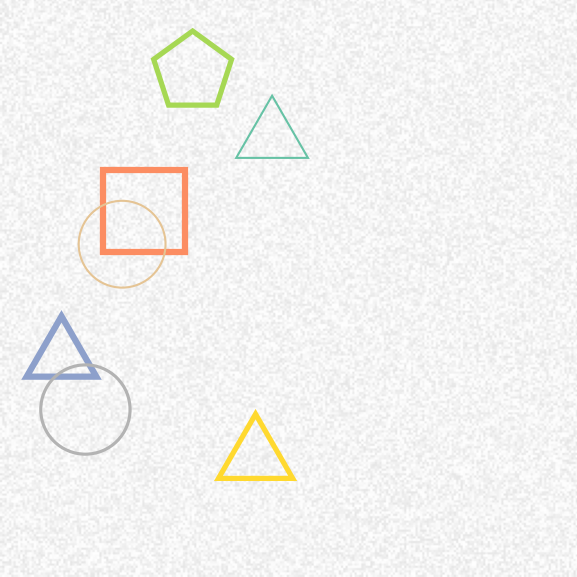[{"shape": "triangle", "thickness": 1, "radius": 0.36, "center": [0.471, 0.762]}, {"shape": "square", "thickness": 3, "radius": 0.36, "center": [0.249, 0.634]}, {"shape": "triangle", "thickness": 3, "radius": 0.35, "center": [0.107, 0.382]}, {"shape": "pentagon", "thickness": 2.5, "radius": 0.35, "center": [0.334, 0.874]}, {"shape": "triangle", "thickness": 2.5, "radius": 0.37, "center": [0.443, 0.208]}, {"shape": "circle", "thickness": 1, "radius": 0.38, "center": [0.211, 0.576]}, {"shape": "circle", "thickness": 1.5, "radius": 0.39, "center": [0.148, 0.29]}]